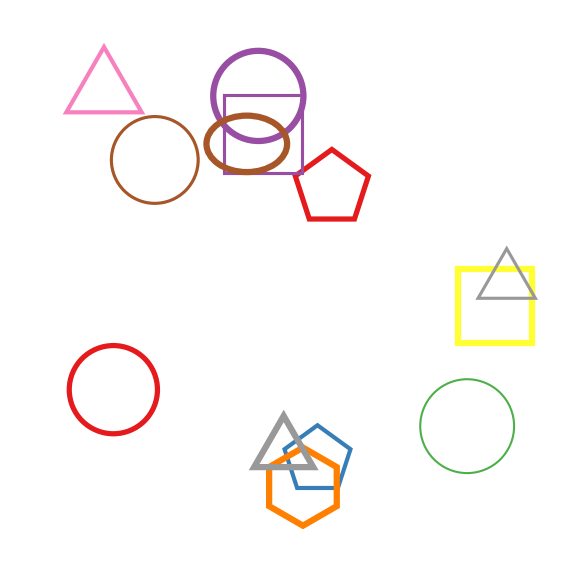[{"shape": "circle", "thickness": 2.5, "radius": 0.38, "center": [0.196, 0.324]}, {"shape": "pentagon", "thickness": 2.5, "radius": 0.33, "center": [0.575, 0.674]}, {"shape": "pentagon", "thickness": 2, "radius": 0.3, "center": [0.55, 0.203]}, {"shape": "circle", "thickness": 1, "radius": 0.41, "center": [0.809, 0.261]}, {"shape": "circle", "thickness": 3, "radius": 0.39, "center": [0.447, 0.833]}, {"shape": "square", "thickness": 1.5, "radius": 0.34, "center": [0.456, 0.767]}, {"shape": "hexagon", "thickness": 3, "radius": 0.34, "center": [0.525, 0.156]}, {"shape": "square", "thickness": 3, "radius": 0.32, "center": [0.856, 0.469]}, {"shape": "circle", "thickness": 1.5, "radius": 0.38, "center": [0.268, 0.722]}, {"shape": "oval", "thickness": 3, "radius": 0.35, "center": [0.427, 0.75]}, {"shape": "triangle", "thickness": 2, "radius": 0.38, "center": [0.18, 0.842]}, {"shape": "triangle", "thickness": 3, "radius": 0.3, "center": [0.491, 0.22]}, {"shape": "triangle", "thickness": 1.5, "radius": 0.29, "center": [0.877, 0.511]}]